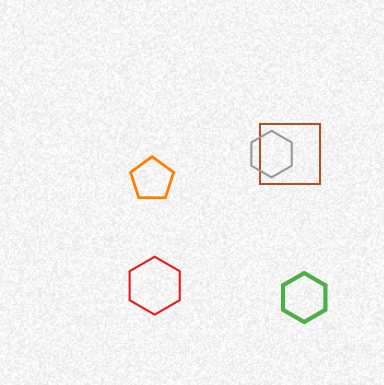[{"shape": "hexagon", "thickness": 1.5, "radius": 0.38, "center": [0.402, 0.258]}, {"shape": "hexagon", "thickness": 3, "radius": 0.32, "center": [0.79, 0.227]}, {"shape": "pentagon", "thickness": 2, "radius": 0.29, "center": [0.395, 0.534]}, {"shape": "square", "thickness": 1.5, "radius": 0.39, "center": [0.754, 0.6]}, {"shape": "hexagon", "thickness": 1.5, "radius": 0.3, "center": [0.705, 0.6]}]